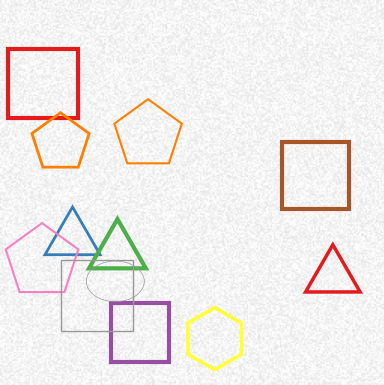[{"shape": "square", "thickness": 3, "radius": 0.45, "center": [0.112, 0.784]}, {"shape": "triangle", "thickness": 2.5, "radius": 0.41, "center": [0.865, 0.283]}, {"shape": "triangle", "thickness": 2, "radius": 0.41, "center": [0.188, 0.38]}, {"shape": "triangle", "thickness": 3, "radius": 0.43, "center": [0.305, 0.346]}, {"shape": "square", "thickness": 3, "radius": 0.38, "center": [0.364, 0.136]}, {"shape": "pentagon", "thickness": 2, "radius": 0.39, "center": [0.157, 0.629]}, {"shape": "pentagon", "thickness": 1.5, "radius": 0.46, "center": [0.385, 0.65]}, {"shape": "hexagon", "thickness": 2.5, "radius": 0.4, "center": [0.558, 0.12]}, {"shape": "square", "thickness": 3, "radius": 0.44, "center": [0.82, 0.544]}, {"shape": "pentagon", "thickness": 1.5, "radius": 0.5, "center": [0.109, 0.322]}, {"shape": "oval", "thickness": 0.5, "radius": 0.38, "center": [0.299, 0.269]}, {"shape": "square", "thickness": 1, "radius": 0.46, "center": [0.252, 0.233]}]